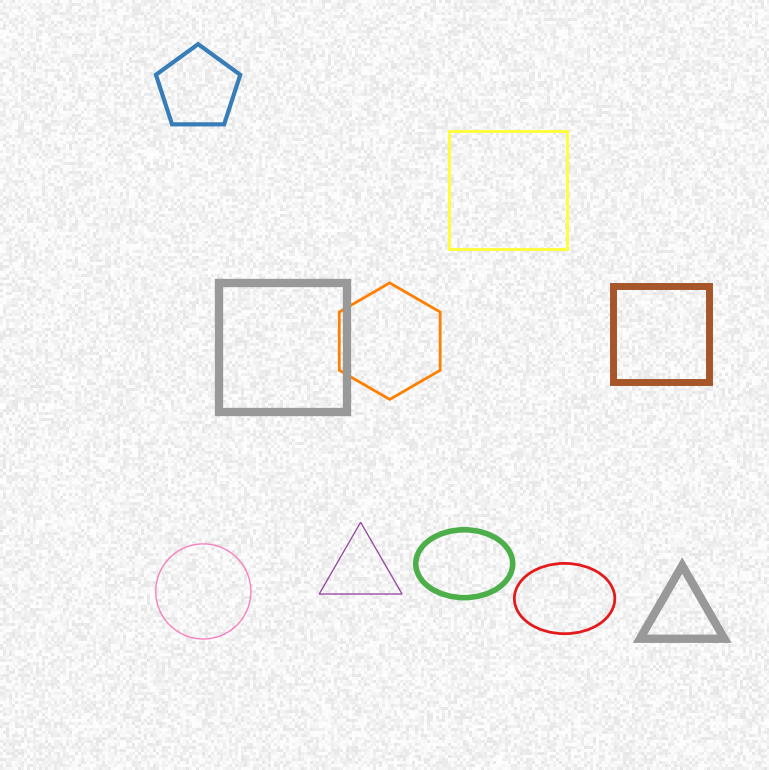[{"shape": "oval", "thickness": 1, "radius": 0.33, "center": [0.733, 0.223]}, {"shape": "pentagon", "thickness": 1.5, "radius": 0.29, "center": [0.257, 0.885]}, {"shape": "oval", "thickness": 2, "radius": 0.31, "center": [0.603, 0.268]}, {"shape": "triangle", "thickness": 0.5, "radius": 0.31, "center": [0.468, 0.26]}, {"shape": "hexagon", "thickness": 1, "radius": 0.38, "center": [0.506, 0.557]}, {"shape": "square", "thickness": 1, "radius": 0.38, "center": [0.66, 0.753]}, {"shape": "square", "thickness": 2.5, "radius": 0.31, "center": [0.858, 0.567]}, {"shape": "circle", "thickness": 0.5, "radius": 0.31, "center": [0.264, 0.232]}, {"shape": "triangle", "thickness": 3, "radius": 0.32, "center": [0.886, 0.202]}, {"shape": "square", "thickness": 3, "radius": 0.42, "center": [0.367, 0.549]}]